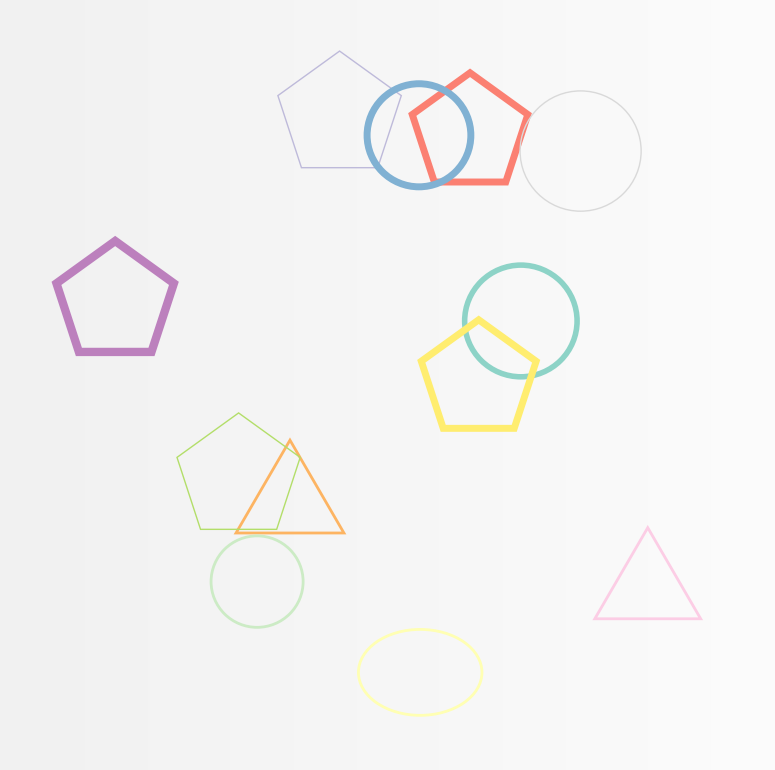[{"shape": "circle", "thickness": 2, "radius": 0.36, "center": [0.672, 0.583]}, {"shape": "oval", "thickness": 1, "radius": 0.4, "center": [0.542, 0.127]}, {"shape": "pentagon", "thickness": 0.5, "radius": 0.42, "center": [0.438, 0.85]}, {"shape": "pentagon", "thickness": 2.5, "radius": 0.39, "center": [0.607, 0.827]}, {"shape": "circle", "thickness": 2.5, "radius": 0.33, "center": [0.541, 0.824]}, {"shape": "triangle", "thickness": 1, "radius": 0.4, "center": [0.374, 0.348]}, {"shape": "pentagon", "thickness": 0.5, "radius": 0.42, "center": [0.308, 0.38]}, {"shape": "triangle", "thickness": 1, "radius": 0.39, "center": [0.836, 0.236]}, {"shape": "circle", "thickness": 0.5, "radius": 0.39, "center": [0.749, 0.804]}, {"shape": "pentagon", "thickness": 3, "radius": 0.4, "center": [0.149, 0.607]}, {"shape": "circle", "thickness": 1, "radius": 0.3, "center": [0.332, 0.245]}, {"shape": "pentagon", "thickness": 2.5, "radius": 0.39, "center": [0.618, 0.507]}]